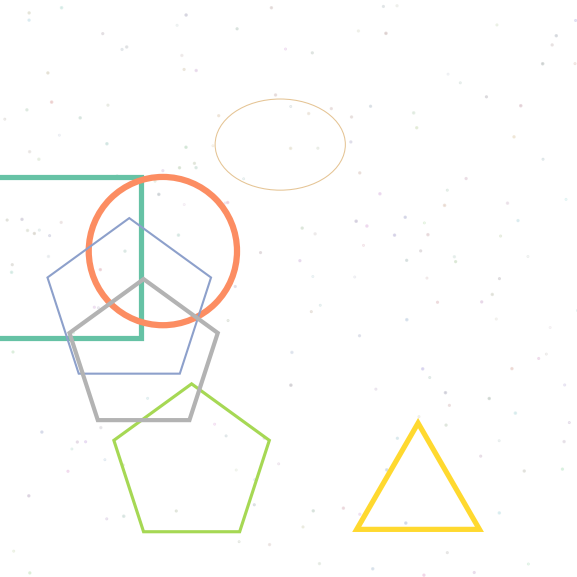[{"shape": "square", "thickness": 2.5, "radius": 0.7, "center": [0.104, 0.554]}, {"shape": "circle", "thickness": 3, "radius": 0.64, "center": [0.282, 0.564]}, {"shape": "pentagon", "thickness": 1, "radius": 0.74, "center": [0.224, 0.473]}, {"shape": "pentagon", "thickness": 1.5, "radius": 0.71, "center": [0.332, 0.193]}, {"shape": "triangle", "thickness": 2.5, "radius": 0.61, "center": [0.724, 0.144]}, {"shape": "oval", "thickness": 0.5, "radius": 0.56, "center": [0.485, 0.749]}, {"shape": "pentagon", "thickness": 2, "radius": 0.67, "center": [0.249, 0.381]}]